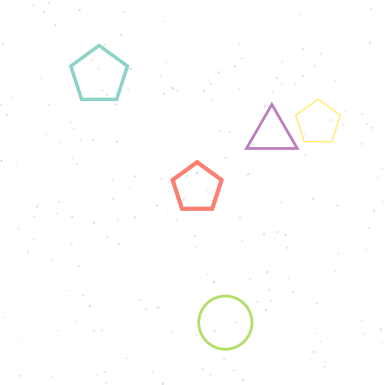[{"shape": "pentagon", "thickness": 2.5, "radius": 0.39, "center": [0.257, 0.804]}, {"shape": "pentagon", "thickness": 3, "radius": 0.33, "center": [0.512, 0.512]}, {"shape": "circle", "thickness": 2, "radius": 0.35, "center": [0.585, 0.162]}, {"shape": "triangle", "thickness": 2, "radius": 0.38, "center": [0.706, 0.652]}, {"shape": "pentagon", "thickness": 1, "radius": 0.3, "center": [0.826, 0.681]}]